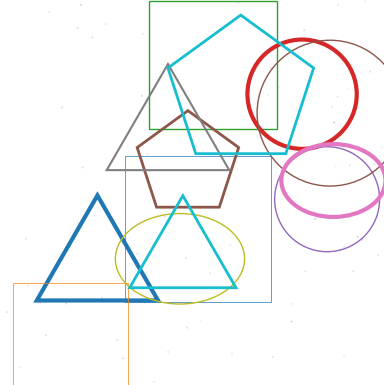[{"shape": "triangle", "thickness": 3, "radius": 0.91, "center": [0.253, 0.31]}, {"shape": "square", "thickness": 0.5, "radius": 0.95, "center": [0.514, 0.406]}, {"shape": "square", "thickness": 0.5, "radius": 0.75, "center": [0.182, 0.117]}, {"shape": "square", "thickness": 1, "radius": 0.83, "center": [0.553, 0.831]}, {"shape": "circle", "thickness": 3, "radius": 0.71, "center": [0.785, 0.755]}, {"shape": "circle", "thickness": 1, "radius": 0.68, "center": [0.85, 0.483]}, {"shape": "pentagon", "thickness": 2, "radius": 0.69, "center": [0.488, 0.574]}, {"shape": "circle", "thickness": 1, "radius": 0.95, "center": [0.857, 0.706]}, {"shape": "oval", "thickness": 3, "radius": 0.68, "center": [0.866, 0.531]}, {"shape": "triangle", "thickness": 1.5, "radius": 0.92, "center": [0.436, 0.65]}, {"shape": "oval", "thickness": 1, "radius": 0.84, "center": [0.467, 0.328]}, {"shape": "pentagon", "thickness": 2, "radius": 0.99, "center": [0.625, 0.762]}, {"shape": "triangle", "thickness": 2, "radius": 0.8, "center": [0.475, 0.332]}]